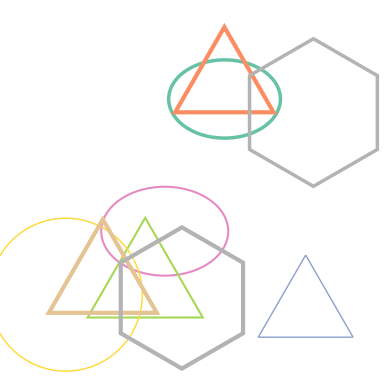[{"shape": "oval", "thickness": 2.5, "radius": 0.73, "center": [0.583, 0.743]}, {"shape": "triangle", "thickness": 3, "radius": 0.74, "center": [0.583, 0.782]}, {"shape": "triangle", "thickness": 1, "radius": 0.71, "center": [0.794, 0.195]}, {"shape": "oval", "thickness": 1.5, "radius": 0.82, "center": [0.428, 0.399]}, {"shape": "triangle", "thickness": 1.5, "radius": 0.86, "center": [0.377, 0.262]}, {"shape": "circle", "thickness": 1, "radius": 0.99, "center": [0.171, 0.235]}, {"shape": "triangle", "thickness": 3, "radius": 0.81, "center": [0.267, 0.268]}, {"shape": "hexagon", "thickness": 2.5, "radius": 0.96, "center": [0.814, 0.708]}, {"shape": "hexagon", "thickness": 3, "radius": 0.92, "center": [0.472, 0.226]}]